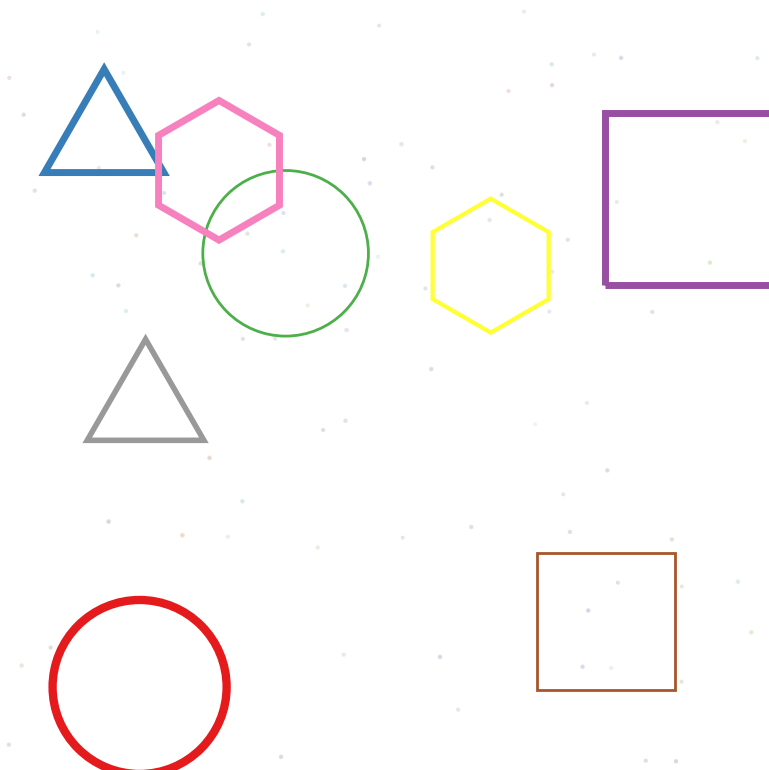[{"shape": "circle", "thickness": 3, "radius": 0.57, "center": [0.181, 0.108]}, {"shape": "triangle", "thickness": 2.5, "radius": 0.45, "center": [0.135, 0.821]}, {"shape": "circle", "thickness": 1, "radius": 0.54, "center": [0.371, 0.671]}, {"shape": "square", "thickness": 2.5, "radius": 0.56, "center": [0.898, 0.741]}, {"shape": "hexagon", "thickness": 1.5, "radius": 0.43, "center": [0.637, 0.655]}, {"shape": "square", "thickness": 1, "radius": 0.45, "center": [0.787, 0.193]}, {"shape": "hexagon", "thickness": 2.5, "radius": 0.45, "center": [0.284, 0.779]}, {"shape": "triangle", "thickness": 2, "radius": 0.44, "center": [0.189, 0.472]}]